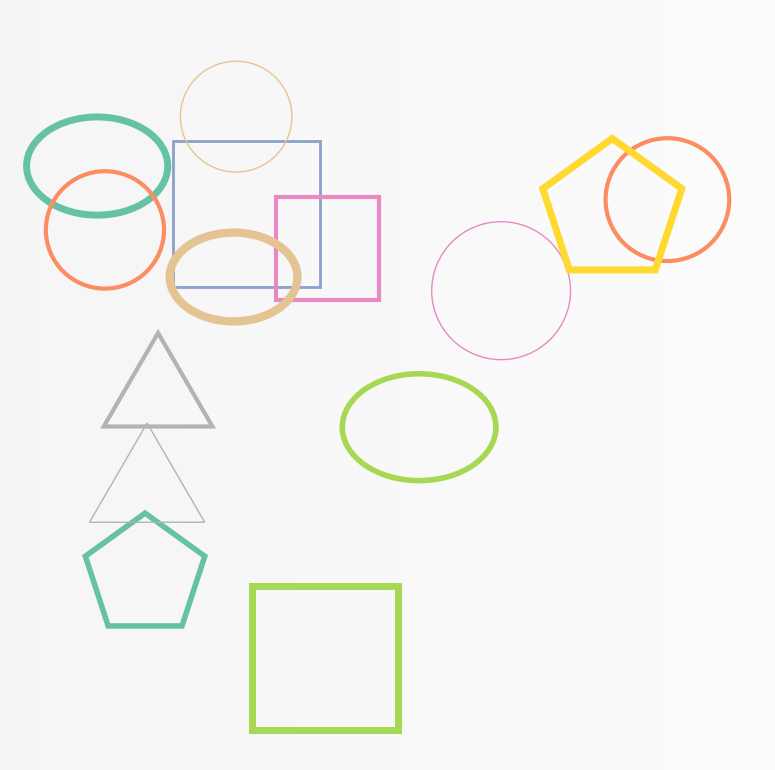[{"shape": "oval", "thickness": 2.5, "radius": 0.46, "center": [0.125, 0.784]}, {"shape": "pentagon", "thickness": 2, "radius": 0.41, "center": [0.187, 0.253]}, {"shape": "circle", "thickness": 1.5, "radius": 0.38, "center": [0.135, 0.701]}, {"shape": "circle", "thickness": 1.5, "radius": 0.4, "center": [0.861, 0.741]}, {"shape": "square", "thickness": 1, "radius": 0.47, "center": [0.318, 0.722]}, {"shape": "circle", "thickness": 0.5, "radius": 0.45, "center": [0.647, 0.622]}, {"shape": "square", "thickness": 1.5, "radius": 0.33, "center": [0.422, 0.677]}, {"shape": "oval", "thickness": 2, "radius": 0.5, "center": [0.541, 0.445]}, {"shape": "square", "thickness": 2.5, "radius": 0.47, "center": [0.419, 0.145]}, {"shape": "pentagon", "thickness": 2.5, "radius": 0.47, "center": [0.79, 0.726]}, {"shape": "circle", "thickness": 0.5, "radius": 0.36, "center": [0.305, 0.849]}, {"shape": "oval", "thickness": 3, "radius": 0.41, "center": [0.301, 0.64]}, {"shape": "triangle", "thickness": 1.5, "radius": 0.4, "center": [0.204, 0.487]}, {"shape": "triangle", "thickness": 0.5, "radius": 0.43, "center": [0.19, 0.365]}]